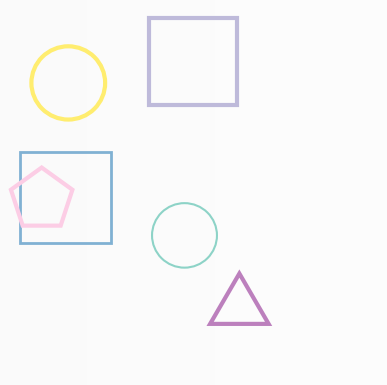[{"shape": "circle", "thickness": 1.5, "radius": 0.42, "center": [0.476, 0.389]}, {"shape": "square", "thickness": 3, "radius": 0.57, "center": [0.498, 0.84]}, {"shape": "square", "thickness": 2, "radius": 0.59, "center": [0.17, 0.487]}, {"shape": "pentagon", "thickness": 3, "radius": 0.42, "center": [0.108, 0.481]}, {"shape": "triangle", "thickness": 3, "radius": 0.44, "center": [0.618, 0.202]}, {"shape": "circle", "thickness": 3, "radius": 0.48, "center": [0.176, 0.785]}]